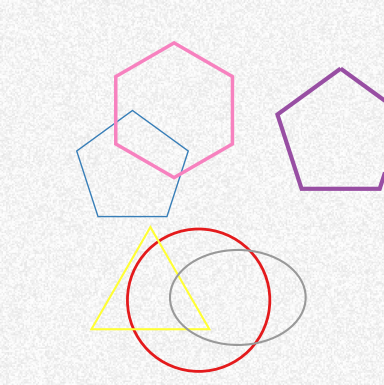[{"shape": "circle", "thickness": 2, "radius": 0.92, "center": [0.516, 0.22]}, {"shape": "pentagon", "thickness": 1, "radius": 0.76, "center": [0.344, 0.561]}, {"shape": "pentagon", "thickness": 3, "radius": 0.86, "center": [0.885, 0.649]}, {"shape": "triangle", "thickness": 1.5, "radius": 0.88, "center": [0.391, 0.233]}, {"shape": "hexagon", "thickness": 2.5, "radius": 0.87, "center": [0.452, 0.714]}, {"shape": "oval", "thickness": 1.5, "radius": 0.88, "center": [0.618, 0.227]}]